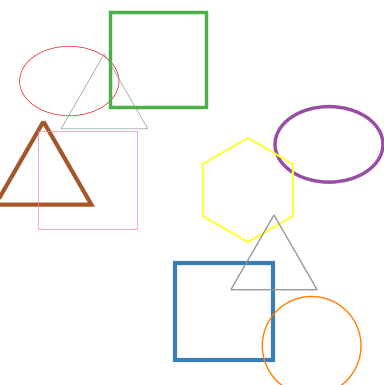[{"shape": "oval", "thickness": 0.5, "radius": 0.65, "center": [0.18, 0.79]}, {"shape": "square", "thickness": 3, "radius": 0.63, "center": [0.582, 0.191]}, {"shape": "square", "thickness": 2.5, "radius": 0.62, "center": [0.41, 0.845]}, {"shape": "oval", "thickness": 2.5, "radius": 0.7, "center": [0.855, 0.625]}, {"shape": "circle", "thickness": 1, "radius": 0.64, "center": [0.809, 0.102]}, {"shape": "hexagon", "thickness": 1.5, "radius": 0.68, "center": [0.644, 0.506]}, {"shape": "triangle", "thickness": 3, "radius": 0.72, "center": [0.113, 0.54]}, {"shape": "square", "thickness": 0.5, "radius": 0.64, "center": [0.227, 0.532]}, {"shape": "triangle", "thickness": 0.5, "radius": 0.65, "center": [0.271, 0.73]}, {"shape": "triangle", "thickness": 1, "radius": 0.65, "center": [0.712, 0.312]}]